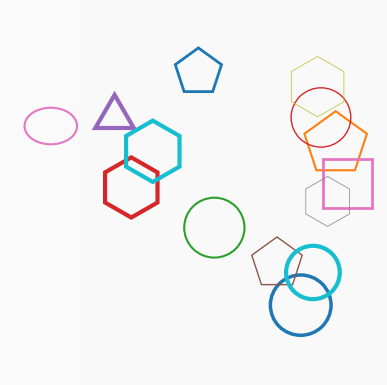[{"shape": "circle", "thickness": 2.5, "radius": 0.39, "center": [0.776, 0.207]}, {"shape": "pentagon", "thickness": 2, "radius": 0.31, "center": [0.512, 0.813]}, {"shape": "pentagon", "thickness": 1.5, "radius": 0.42, "center": [0.866, 0.626]}, {"shape": "circle", "thickness": 1.5, "radius": 0.39, "center": [0.553, 0.409]}, {"shape": "hexagon", "thickness": 3, "radius": 0.39, "center": [0.339, 0.513]}, {"shape": "circle", "thickness": 1, "radius": 0.39, "center": [0.828, 0.695]}, {"shape": "triangle", "thickness": 3, "radius": 0.29, "center": [0.296, 0.696]}, {"shape": "pentagon", "thickness": 1, "radius": 0.34, "center": [0.715, 0.316]}, {"shape": "oval", "thickness": 1.5, "radius": 0.34, "center": [0.131, 0.673]}, {"shape": "square", "thickness": 2, "radius": 0.32, "center": [0.897, 0.523]}, {"shape": "hexagon", "thickness": 0.5, "radius": 0.32, "center": [0.845, 0.477]}, {"shape": "hexagon", "thickness": 0.5, "radius": 0.39, "center": [0.82, 0.775]}, {"shape": "circle", "thickness": 3, "radius": 0.35, "center": [0.808, 0.292]}, {"shape": "hexagon", "thickness": 3, "radius": 0.4, "center": [0.394, 0.607]}]